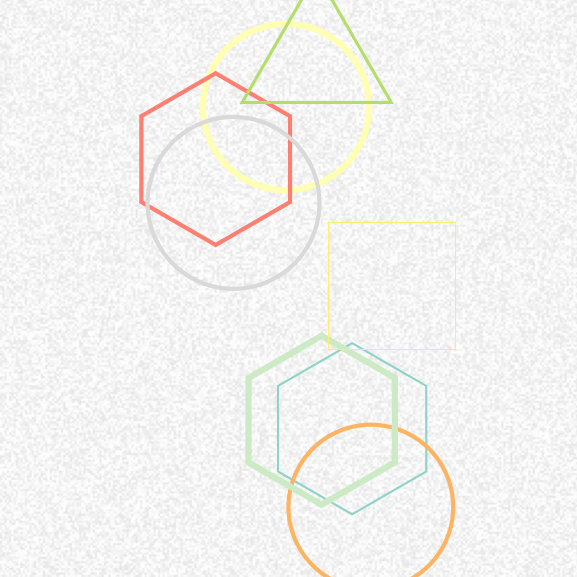[{"shape": "hexagon", "thickness": 1, "radius": 0.74, "center": [0.61, 0.257]}, {"shape": "circle", "thickness": 3, "radius": 0.72, "center": [0.495, 0.814]}, {"shape": "hexagon", "thickness": 2, "radius": 0.74, "center": [0.373, 0.724]}, {"shape": "circle", "thickness": 2, "radius": 0.71, "center": [0.642, 0.121]}, {"shape": "triangle", "thickness": 1.5, "radius": 0.74, "center": [0.548, 0.896]}, {"shape": "circle", "thickness": 2, "radius": 0.74, "center": [0.404, 0.648]}, {"shape": "hexagon", "thickness": 3, "radius": 0.73, "center": [0.557, 0.272]}, {"shape": "square", "thickness": 0.5, "radius": 0.55, "center": [0.679, 0.505]}]